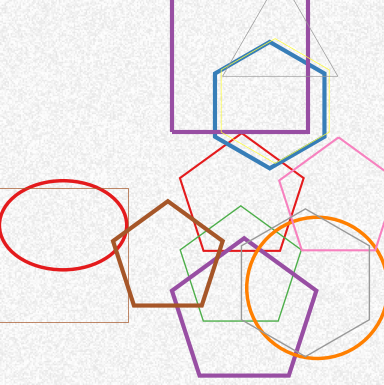[{"shape": "pentagon", "thickness": 1.5, "radius": 0.85, "center": [0.628, 0.485]}, {"shape": "oval", "thickness": 2.5, "radius": 0.83, "center": [0.164, 0.415]}, {"shape": "hexagon", "thickness": 3, "radius": 0.82, "center": [0.701, 0.727]}, {"shape": "pentagon", "thickness": 1, "radius": 0.83, "center": [0.625, 0.3]}, {"shape": "square", "thickness": 3, "radius": 0.88, "center": [0.624, 0.834]}, {"shape": "pentagon", "thickness": 3, "radius": 0.99, "center": [0.634, 0.184]}, {"shape": "circle", "thickness": 2.5, "radius": 0.92, "center": [0.824, 0.252]}, {"shape": "hexagon", "thickness": 0.5, "radius": 0.81, "center": [0.715, 0.738]}, {"shape": "square", "thickness": 0.5, "radius": 0.88, "center": [0.158, 0.337]}, {"shape": "pentagon", "thickness": 3, "radius": 0.75, "center": [0.436, 0.328]}, {"shape": "pentagon", "thickness": 1.5, "radius": 0.81, "center": [0.879, 0.481]}, {"shape": "triangle", "thickness": 0.5, "radius": 0.86, "center": [0.728, 0.888]}, {"shape": "hexagon", "thickness": 1, "radius": 0.96, "center": [0.793, 0.266]}]